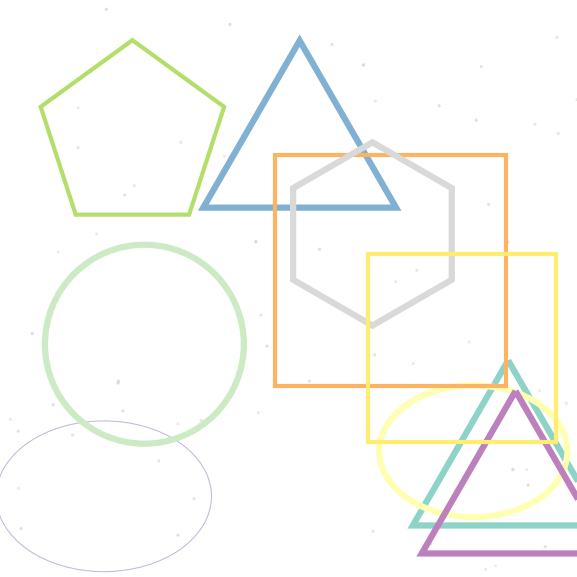[{"shape": "triangle", "thickness": 3, "radius": 0.95, "center": [0.88, 0.184]}, {"shape": "oval", "thickness": 3, "radius": 0.82, "center": [0.82, 0.218]}, {"shape": "oval", "thickness": 0.5, "radius": 0.93, "center": [0.18, 0.14]}, {"shape": "triangle", "thickness": 3, "radius": 0.96, "center": [0.519, 0.736]}, {"shape": "square", "thickness": 2, "radius": 1.0, "center": [0.676, 0.531]}, {"shape": "pentagon", "thickness": 2, "radius": 0.84, "center": [0.229, 0.763]}, {"shape": "hexagon", "thickness": 3, "radius": 0.79, "center": [0.645, 0.594]}, {"shape": "triangle", "thickness": 3, "radius": 0.94, "center": [0.893, 0.135]}, {"shape": "circle", "thickness": 3, "radius": 0.86, "center": [0.25, 0.403]}, {"shape": "square", "thickness": 2, "radius": 0.81, "center": [0.8, 0.396]}]